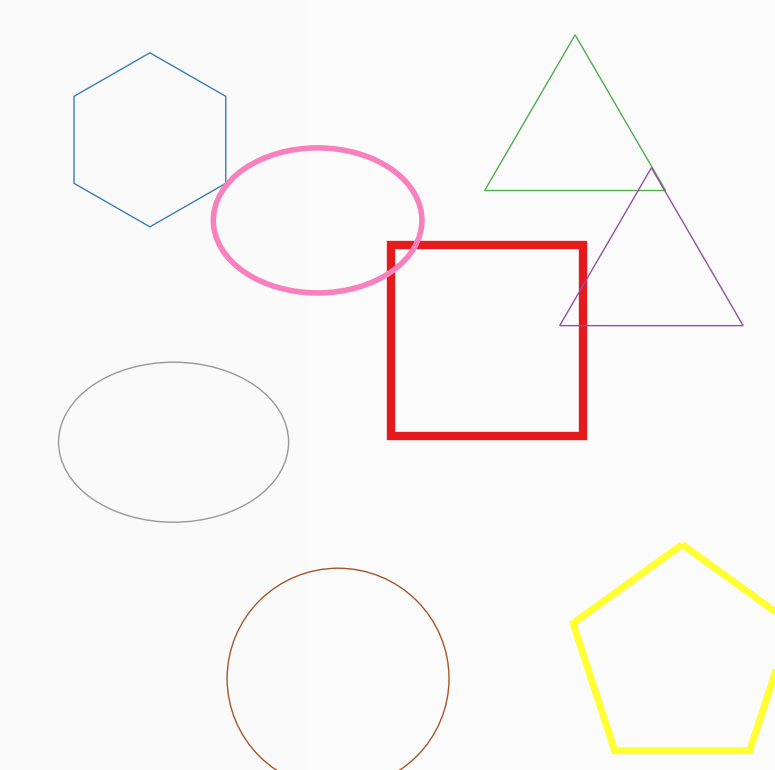[{"shape": "square", "thickness": 3, "radius": 0.62, "center": [0.628, 0.558]}, {"shape": "hexagon", "thickness": 0.5, "radius": 0.57, "center": [0.193, 0.818]}, {"shape": "triangle", "thickness": 0.5, "radius": 0.67, "center": [0.742, 0.82]}, {"shape": "triangle", "thickness": 0.5, "radius": 0.68, "center": [0.841, 0.645]}, {"shape": "pentagon", "thickness": 2.5, "radius": 0.74, "center": [0.88, 0.145]}, {"shape": "circle", "thickness": 0.5, "radius": 0.72, "center": [0.436, 0.119]}, {"shape": "oval", "thickness": 2, "radius": 0.67, "center": [0.41, 0.714]}, {"shape": "oval", "thickness": 0.5, "radius": 0.74, "center": [0.224, 0.426]}]